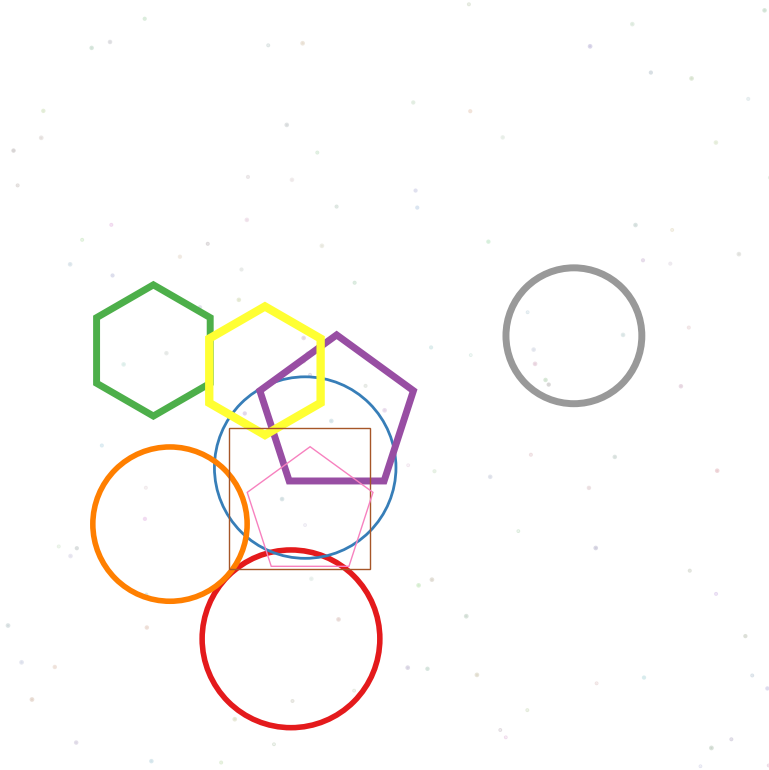[{"shape": "circle", "thickness": 2, "radius": 0.58, "center": [0.378, 0.17]}, {"shape": "circle", "thickness": 1, "radius": 0.59, "center": [0.396, 0.393]}, {"shape": "hexagon", "thickness": 2.5, "radius": 0.43, "center": [0.199, 0.545]}, {"shape": "pentagon", "thickness": 2.5, "radius": 0.52, "center": [0.437, 0.46]}, {"shape": "circle", "thickness": 2, "radius": 0.5, "center": [0.221, 0.319]}, {"shape": "hexagon", "thickness": 3, "radius": 0.42, "center": [0.344, 0.519]}, {"shape": "square", "thickness": 0.5, "radius": 0.46, "center": [0.389, 0.352]}, {"shape": "pentagon", "thickness": 0.5, "radius": 0.43, "center": [0.403, 0.334]}, {"shape": "circle", "thickness": 2.5, "radius": 0.44, "center": [0.745, 0.564]}]